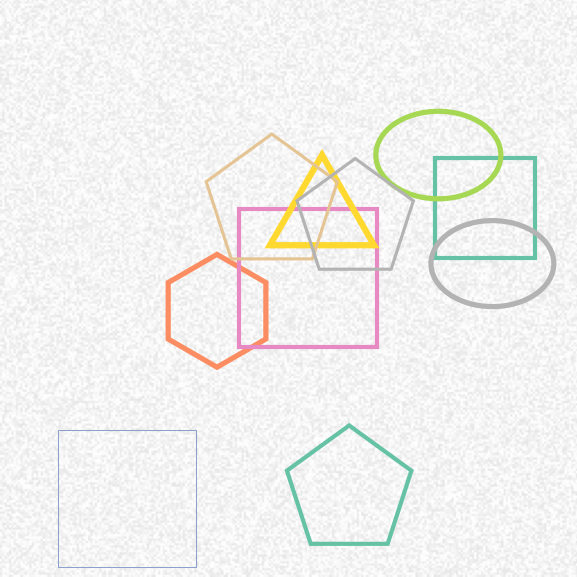[{"shape": "square", "thickness": 2, "radius": 0.43, "center": [0.84, 0.639]}, {"shape": "pentagon", "thickness": 2, "radius": 0.57, "center": [0.605, 0.149]}, {"shape": "hexagon", "thickness": 2.5, "radius": 0.49, "center": [0.376, 0.461]}, {"shape": "square", "thickness": 0.5, "radius": 0.6, "center": [0.22, 0.136]}, {"shape": "square", "thickness": 2, "radius": 0.6, "center": [0.533, 0.518]}, {"shape": "oval", "thickness": 2.5, "radius": 0.54, "center": [0.759, 0.731]}, {"shape": "triangle", "thickness": 3, "radius": 0.52, "center": [0.558, 0.627]}, {"shape": "pentagon", "thickness": 1.5, "radius": 0.6, "center": [0.471, 0.648]}, {"shape": "oval", "thickness": 2.5, "radius": 0.53, "center": [0.853, 0.543]}, {"shape": "pentagon", "thickness": 1.5, "radius": 0.53, "center": [0.615, 0.619]}]